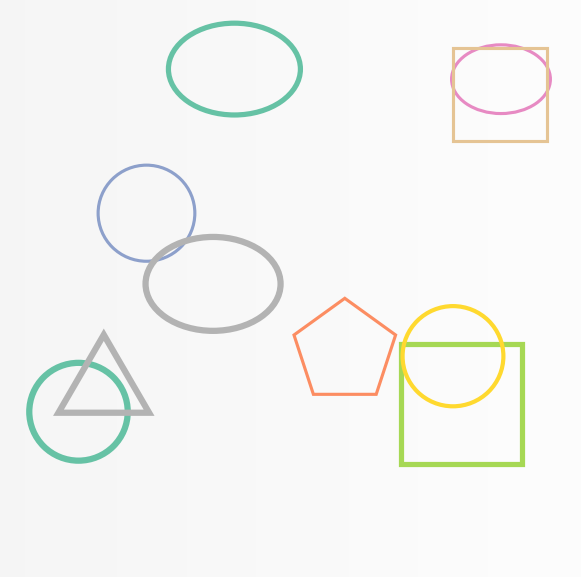[{"shape": "circle", "thickness": 3, "radius": 0.42, "center": [0.135, 0.286]}, {"shape": "oval", "thickness": 2.5, "radius": 0.57, "center": [0.403, 0.88]}, {"shape": "pentagon", "thickness": 1.5, "radius": 0.46, "center": [0.593, 0.391]}, {"shape": "circle", "thickness": 1.5, "radius": 0.42, "center": [0.252, 0.63]}, {"shape": "oval", "thickness": 1.5, "radius": 0.43, "center": [0.862, 0.862]}, {"shape": "square", "thickness": 2.5, "radius": 0.52, "center": [0.793, 0.3]}, {"shape": "circle", "thickness": 2, "radius": 0.43, "center": [0.779, 0.382]}, {"shape": "square", "thickness": 1.5, "radius": 0.41, "center": [0.86, 0.835]}, {"shape": "oval", "thickness": 3, "radius": 0.58, "center": [0.367, 0.508]}, {"shape": "triangle", "thickness": 3, "radius": 0.45, "center": [0.179, 0.329]}]